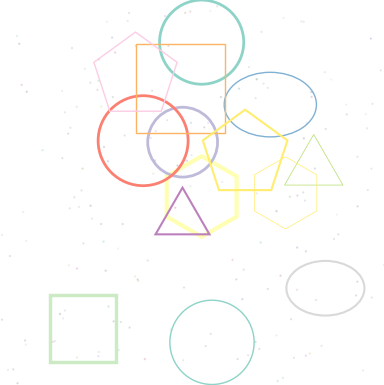[{"shape": "circle", "thickness": 2, "radius": 0.55, "center": [0.524, 0.891]}, {"shape": "circle", "thickness": 1, "radius": 0.55, "center": [0.551, 0.111]}, {"shape": "hexagon", "thickness": 3, "radius": 0.52, "center": [0.524, 0.49]}, {"shape": "circle", "thickness": 2, "radius": 0.45, "center": [0.474, 0.631]}, {"shape": "circle", "thickness": 2, "radius": 0.58, "center": [0.372, 0.635]}, {"shape": "oval", "thickness": 1, "radius": 0.6, "center": [0.702, 0.728]}, {"shape": "square", "thickness": 1, "radius": 0.57, "center": [0.468, 0.77]}, {"shape": "triangle", "thickness": 0.5, "radius": 0.44, "center": [0.815, 0.563]}, {"shape": "pentagon", "thickness": 1, "radius": 0.57, "center": [0.352, 0.803]}, {"shape": "oval", "thickness": 1.5, "radius": 0.51, "center": [0.845, 0.251]}, {"shape": "triangle", "thickness": 1.5, "radius": 0.4, "center": [0.474, 0.432]}, {"shape": "square", "thickness": 2.5, "radius": 0.43, "center": [0.215, 0.147]}, {"shape": "pentagon", "thickness": 1.5, "radius": 0.58, "center": [0.637, 0.6]}, {"shape": "hexagon", "thickness": 0.5, "radius": 0.47, "center": [0.742, 0.499]}]